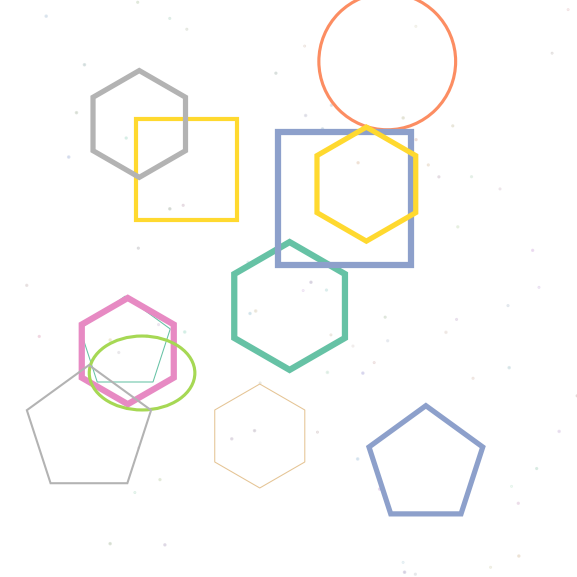[{"shape": "hexagon", "thickness": 3, "radius": 0.55, "center": [0.501, 0.469]}, {"shape": "pentagon", "thickness": 0.5, "radius": 0.41, "center": [0.217, 0.404]}, {"shape": "circle", "thickness": 1.5, "radius": 0.59, "center": [0.671, 0.893]}, {"shape": "pentagon", "thickness": 2.5, "radius": 0.52, "center": [0.737, 0.193]}, {"shape": "square", "thickness": 3, "radius": 0.57, "center": [0.596, 0.656]}, {"shape": "hexagon", "thickness": 3, "radius": 0.46, "center": [0.221, 0.391]}, {"shape": "oval", "thickness": 1.5, "radius": 0.46, "center": [0.246, 0.353]}, {"shape": "hexagon", "thickness": 2.5, "radius": 0.49, "center": [0.634, 0.68]}, {"shape": "square", "thickness": 2, "radius": 0.44, "center": [0.323, 0.705]}, {"shape": "hexagon", "thickness": 0.5, "radius": 0.45, "center": [0.45, 0.244]}, {"shape": "pentagon", "thickness": 1, "radius": 0.57, "center": [0.154, 0.254]}, {"shape": "hexagon", "thickness": 2.5, "radius": 0.46, "center": [0.241, 0.784]}]